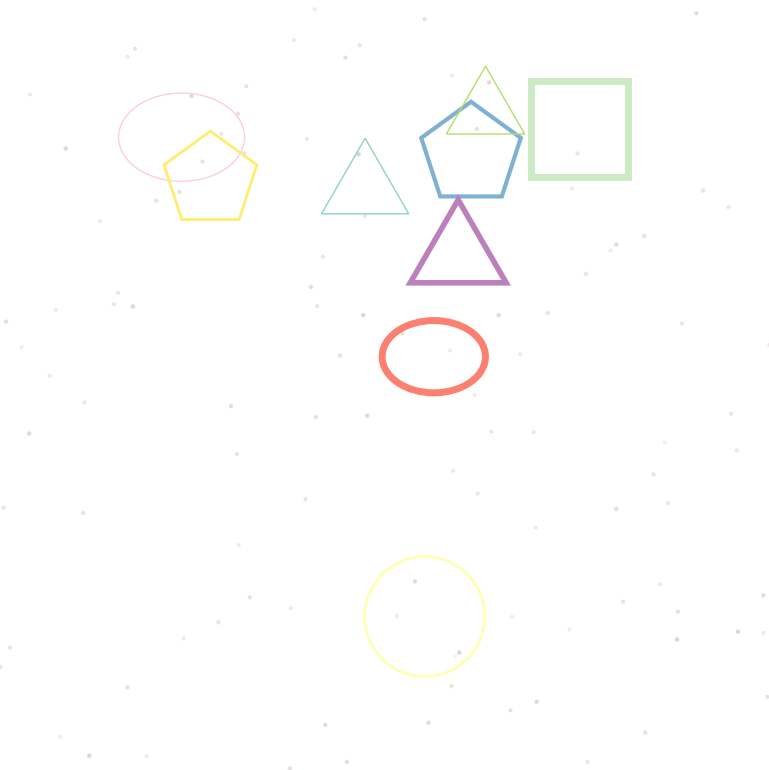[{"shape": "triangle", "thickness": 0.5, "radius": 0.33, "center": [0.474, 0.755]}, {"shape": "circle", "thickness": 1, "radius": 0.39, "center": [0.552, 0.199]}, {"shape": "oval", "thickness": 2.5, "radius": 0.34, "center": [0.563, 0.537]}, {"shape": "pentagon", "thickness": 1.5, "radius": 0.34, "center": [0.612, 0.8]}, {"shape": "triangle", "thickness": 0.5, "radius": 0.29, "center": [0.631, 0.855]}, {"shape": "oval", "thickness": 0.5, "radius": 0.41, "center": [0.236, 0.822]}, {"shape": "triangle", "thickness": 2, "radius": 0.36, "center": [0.595, 0.669]}, {"shape": "square", "thickness": 2.5, "radius": 0.31, "center": [0.752, 0.832]}, {"shape": "pentagon", "thickness": 1, "radius": 0.32, "center": [0.273, 0.766]}]